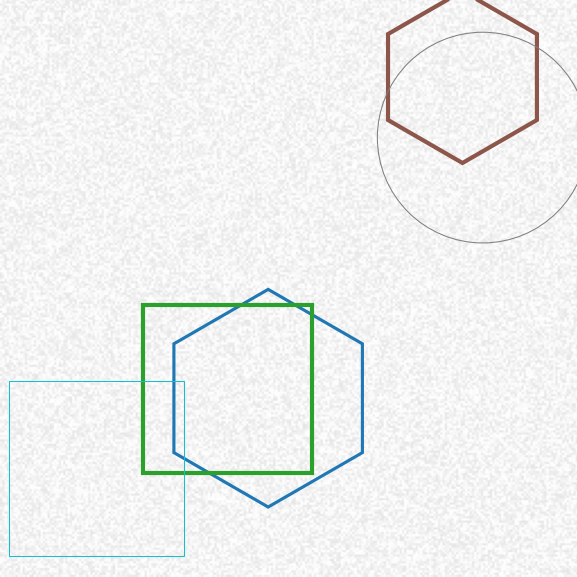[{"shape": "hexagon", "thickness": 1.5, "radius": 0.94, "center": [0.464, 0.31]}, {"shape": "square", "thickness": 2, "radius": 0.73, "center": [0.394, 0.325]}, {"shape": "hexagon", "thickness": 2, "radius": 0.74, "center": [0.801, 0.866]}, {"shape": "circle", "thickness": 0.5, "radius": 0.91, "center": [0.836, 0.761]}, {"shape": "square", "thickness": 0.5, "radius": 0.76, "center": [0.167, 0.188]}]